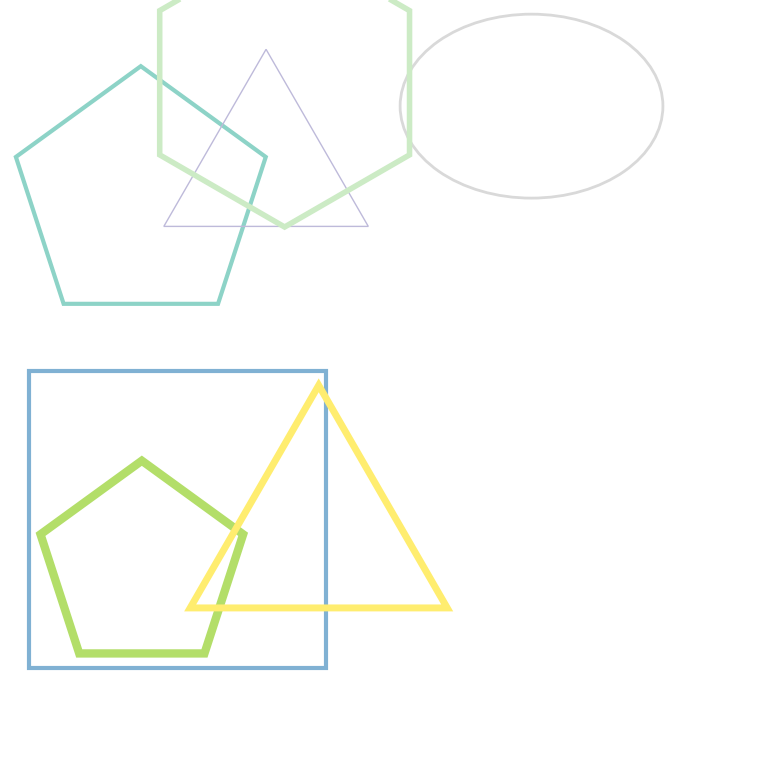[{"shape": "pentagon", "thickness": 1.5, "radius": 0.85, "center": [0.183, 0.743]}, {"shape": "triangle", "thickness": 0.5, "radius": 0.77, "center": [0.346, 0.783]}, {"shape": "square", "thickness": 1.5, "radius": 0.96, "center": [0.23, 0.326]}, {"shape": "pentagon", "thickness": 3, "radius": 0.69, "center": [0.184, 0.263]}, {"shape": "oval", "thickness": 1, "radius": 0.85, "center": [0.69, 0.862]}, {"shape": "hexagon", "thickness": 2, "radius": 0.94, "center": [0.37, 0.893]}, {"shape": "triangle", "thickness": 2.5, "radius": 0.96, "center": [0.414, 0.307]}]